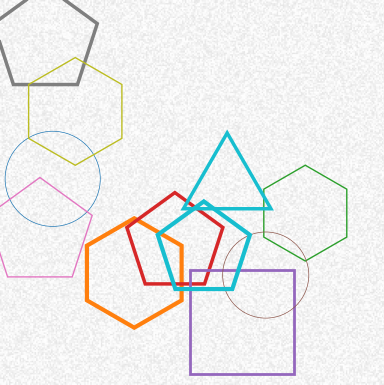[{"shape": "circle", "thickness": 0.5, "radius": 0.62, "center": [0.137, 0.535]}, {"shape": "hexagon", "thickness": 3, "radius": 0.71, "center": [0.349, 0.291]}, {"shape": "hexagon", "thickness": 1, "radius": 0.62, "center": [0.793, 0.446]}, {"shape": "pentagon", "thickness": 2.5, "radius": 0.66, "center": [0.454, 0.369]}, {"shape": "square", "thickness": 2, "radius": 0.68, "center": [0.629, 0.163]}, {"shape": "circle", "thickness": 0.5, "radius": 0.56, "center": [0.69, 0.286]}, {"shape": "pentagon", "thickness": 1, "radius": 0.71, "center": [0.104, 0.396]}, {"shape": "pentagon", "thickness": 2.5, "radius": 0.71, "center": [0.118, 0.895]}, {"shape": "hexagon", "thickness": 1, "radius": 0.7, "center": [0.195, 0.711]}, {"shape": "pentagon", "thickness": 3, "radius": 0.63, "center": [0.529, 0.351]}, {"shape": "triangle", "thickness": 2.5, "radius": 0.66, "center": [0.59, 0.523]}]